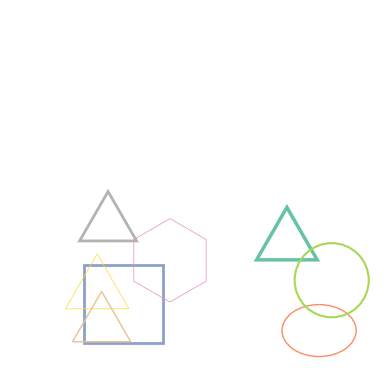[{"shape": "triangle", "thickness": 2.5, "radius": 0.45, "center": [0.745, 0.37]}, {"shape": "oval", "thickness": 1, "radius": 0.48, "center": [0.829, 0.141]}, {"shape": "square", "thickness": 2, "radius": 0.51, "center": [0.321, 0.21]}, {"shape": "hexagon", "thickness": 0.5, "radius": 0.54, "center": [0.441, 0.324]}, {"shape": "circle", "thickness": 1.5, "radius": 0.48, "center": [0.862, 0.272]}, {"shape": "triangle", "thickness": 0.5, "radius": 0.48, "center": [0.252, 0.245]}, {"shape": "triangle", "thickness": 1, "radius": 0.44, "center": [0.264, 0.156]}, {"shape": "triangle", "thickness": 2, "radius": 0.43, "center": [0.281, 0.417]}]